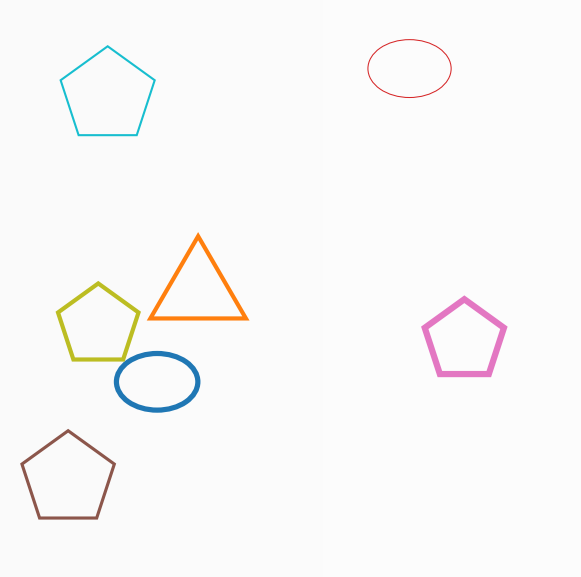[{"shape": "oval", "thickness": 2.5, "radius": 0.35, "center": [0.27, 0.338]}, {"shape": "triangle", "thickness": 2, "radius": 0.47, "center": [0.341, 0.495]}, {"shape": "oval", "thickness": 0.5, "radius": 0.36, "center": [0.705, 0.88]}, {"shape": "pentagon", "thickness": 1.5, "radius": 0.42, "center": [0.117, 0.17]}, {"shape": "pentagon", "thickness": 3, "radius": 0.36, "center": [0.799, 0.409]}, {"shape": "pentagon", "thickness": 2, "radius": 0.36, "center": [0.169, 0.436]}, {"shape": "pentagon", "thickness": 1, "radius": 0.43, "center": [0.185, 0.834]}]